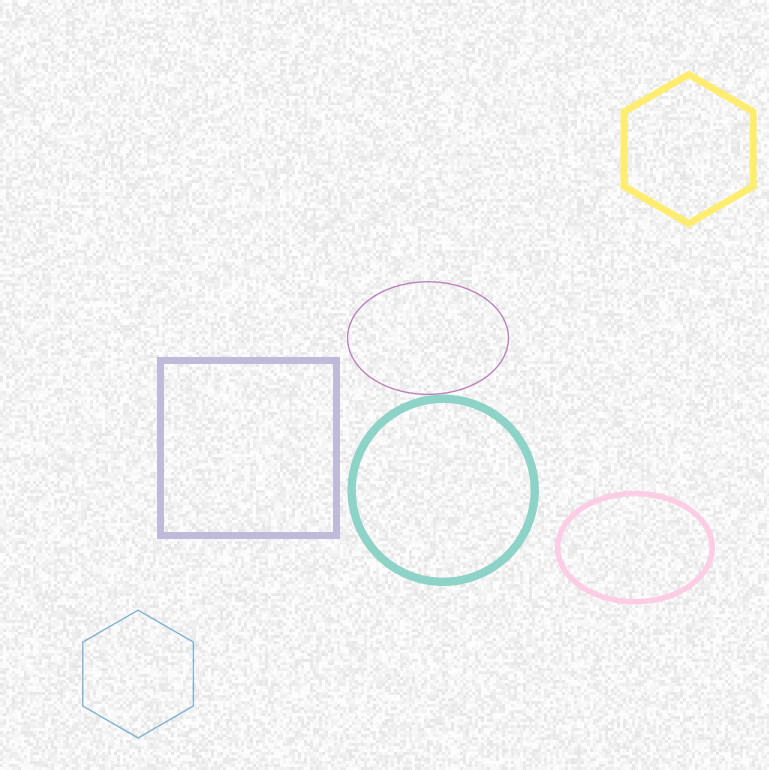[{"shape": "circle", "thickness": 3, "radius": 0.59, "center": [0.576, 0.363]}, {"shape": "square", "thickness": 2.5, "radius": 0.57, "center": [0.322, 0.419]}, {"shape": "hexagon", "thickness": 0.5, "radius": 0.41, "center": [0.179, 0.125]}, {"shape": "oval", "thickness": 2, "radius": 0.5, "center": [0.824, 0.289]}, {"shape": "oval", "thickness": 0.5, "radius": 0.52, "center": [0.556, 0.561]}, {"shape": "hexagon", "thickness": 2.5, "radius": 0.48, "center": [0.894, 0.806]}]